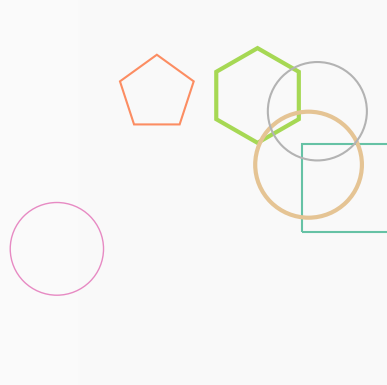[{"shape": "square", "thickness": 1.5, "radius": 0.57, "center": [0.894, 0.512]}, {"shape": "pentagon", "thickness": 1.5, "radius": 0.5, "center": [0.405, 0.758]}, {"shape": "circle", "thickness": 1, "radius": 0.6, "center": [0.147, 0.354]}, {"shape": "hexagon", "thickness": 3, "radius": 0.62, "center": [0.665, 0.752]}, {"shape": "circle", "thickness": 3, "radius": 0.69, "center": [0.796, 0.572]}, {"shape": "circle", "thickness": 1.5, "radius": 0.64, "center": [0.819, 0.711]}]